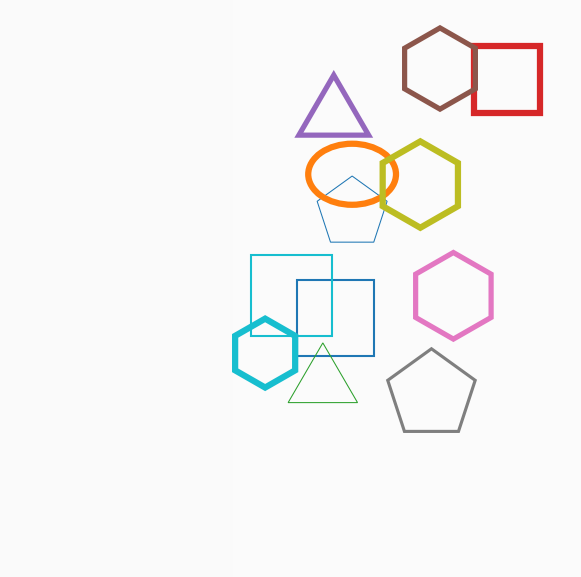[{"shape": "pentagon", "thickness": 0.5, "radius": 0.32, "center": [0.606, 0.631]}, {"shape": "square", "thickness": 1, "radius": 0.33, "center": [0.577, 0.448]}, {"shape": "oval", "thickness": 3, "radius": 0.38, "center": [0.606, 0.697]}, {"shape": "triangle", "thickness": 0.5, "radius": 0.34, "center": [0.555, 0.336]}, {"shape": "square", "thickness": 3, "radius": 0.29, "center": [0.872, 0.862]}, {"shape": "triangle", "thickness": 2.5, "radius": 0.35, "center": [0.574, 0.8]}, {"shape": "hexagon", "thickness": 2.5, "radius": 0.35, "center": [0.757, 0.88]}, {"shape": "hexagon", "thickness": 2.5, "radius": 0.37, "center": [0.78, 0.487]}, {"shape": "pentagon", "thickness": 1.5, "radius": 0.4, "center": [0.742, 0.316]}, {"shape": "hexagon", "thickness": 3, "radius": 0.37, "center": [0.723, 0.68]}, {"shape": "hexagon", "thickness": 3, "radius": 0.3, "center": [0.456, 0.388]}, {"shape": "square", "thickness": 1, "radius": 0.35, "center": [0.501, 0.487]}]